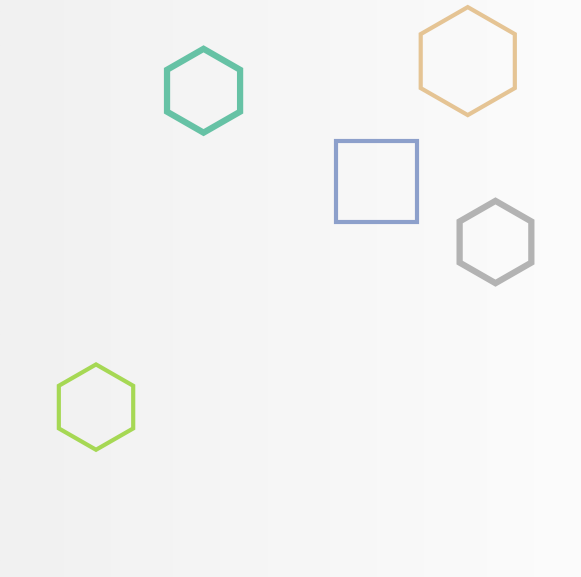[{"shape": "hexagon", "thickness": 3, "radius": 0.36, "center": [0.35, 0.842]}, {"shape": "square", "thickness": 2, "radius": 0.35, "center": [0.648, 0.684]}, {"shape": "hexagon", "thickness": 2, "radius": 0.37, "center": [0.165, 0.294]}, {"shape": "hexagon", "thickness": 2, "radius": 0.47, "center": [0.805, 0.893]}, {"shape": "hexagon", "thickness": 3, "radius": 0.36, "center": [0.852, 0.58]}]